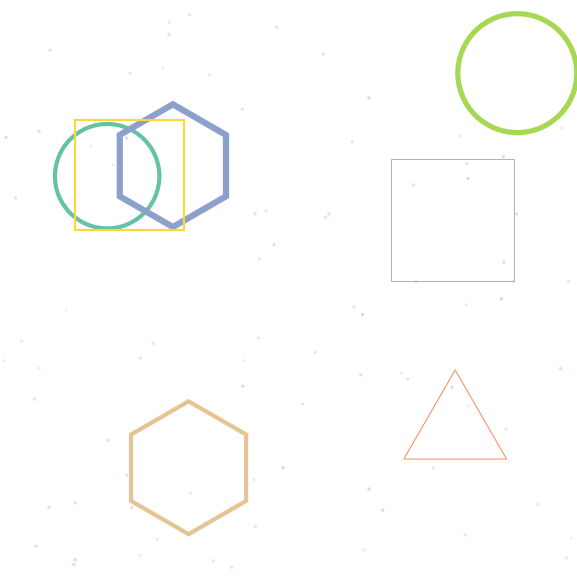[{"shape": "circle", "thickness": 2, "radius": 0.45, "center": [0.186, 0.694]}, {"shape": "triangle", "thickness": 0.5, "radius": 0.51, "center": [0.788, 0.256]}, {"shape": "hexagon", "thickness": 3, "radius": 0.53, "center": [0.299, 0.712]}, {"shape": "circle", "thickness": 2.5, "radius": 0.51, "center": [0.896, 0.873]}, {"shape": "square", "thickness": 1, "radius": 0.47, "center": [0.224, 0.696]}, {"shape": "hexagon", "thickness": 2, "radius": 0.58, "center": [0.327, 0.189]}, {"shape": "square", "thickness": 0.5, "radius": 0.53, "center": [0.783, 0.618]}]